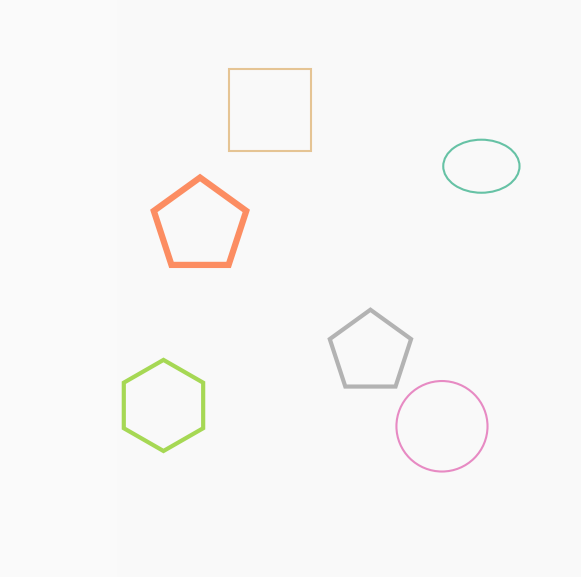[{"shape": "oval", "thickness": 1, "radius": 0.33, "center": [0.828, 0.711]}, {"shape": "pentagon", "thickness": 3, "radius": 0.42, "center": [0.344, 0.608]}, {"shape": "circle", "thickness": 1, "radius": 0.39, "center": [0.76, 0.261]}, {"shape": "hexagon", "thickness": 2, "radius": 0.39, "center": [0.281, 0.297]}, {"shape": "square", "thickness": 1, "radius": 0.35, "center": [0.465, 0.809]}, {"shape": "pentagon", "thickness": 2, "radius": 0.37, "center": [0.637, 0.389]}]